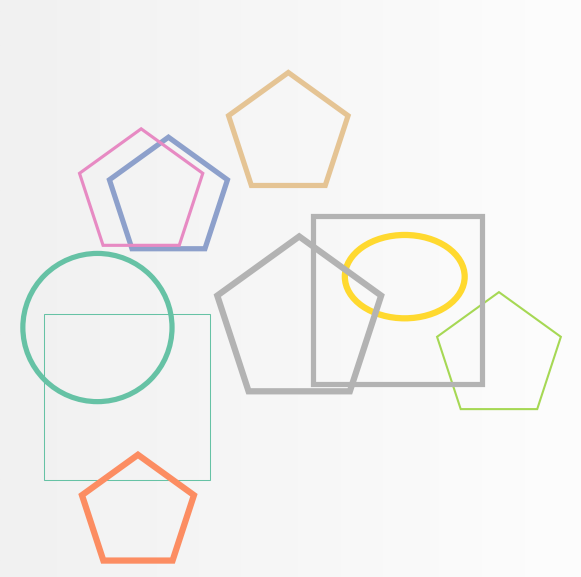[{"shape": "circle", "thickness": 2.5, "radius": 0.64, "center": [0.168, 0.432]}, {"shape": "square", "thickness": 0.5, "radius": 0.72, "center": [0.219, 0.311]}, {"shape": "pentagon", "thickness": 3, "radius": 0.51, "center": [0.237, 0.11]}, {"shape": "pentagon", "thickness": 2.5, "radius": 0.53, "center": [0.29, 0.655]}, {"shape": "pentagon", "thickness": 1.5, "radius": 0.56, "center": [0.243, 0.665]}, {"shape": "pentagon", "thickness": 1, "radius": 0.56, "center": [0.858, 0.381]}, {"shape": "oval", "thickness": 3, "radius": 0.52, "center": [0.696, 0.52]}, {"shape": "pentagon", "thickness": 2.5, "radius": 0.54, "center": [0.496, 0.765]}, {"shape": "square", "thickness": 2.5, "radius": 0.72, "center": [0.684, 0.48]}, {"shape": "pentagon", "thickness": 3, "radius": 0.74, "center": [0.515, 0.441]}]